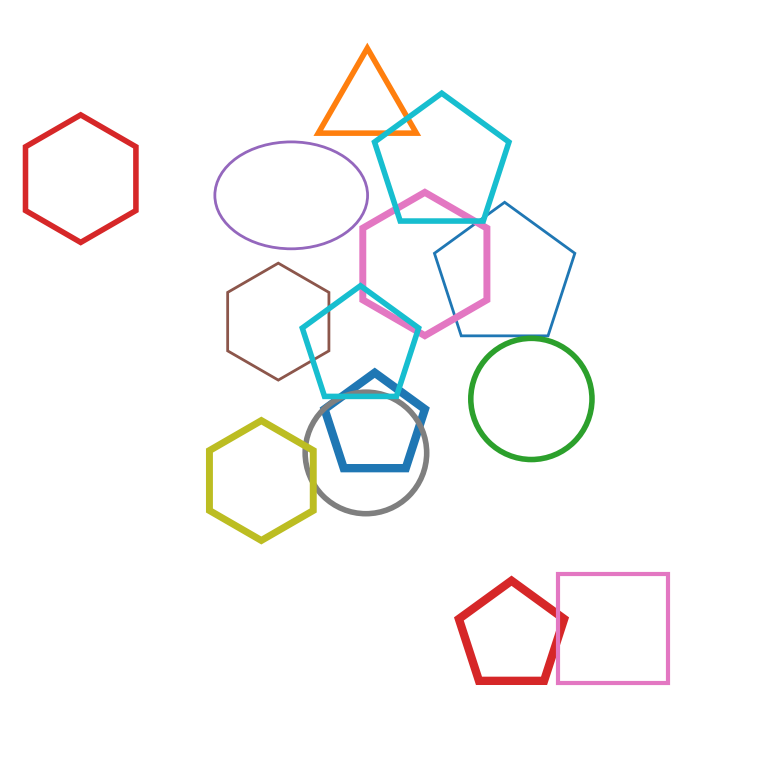[{"shape": "pentagon", "thickness": 3, "radius": 0.34, "center": [0.487, 0.447]}, {"shape": "pentagon", "thickness": 1, "radius": 0.48, "center": [0.655, 0.641]}, {"shape": "triangle", "thickness": 2, "radius": 0.37, "center": [0.477, 0.864]}, {"shape": "circle", "thickness": 2, "radius": 0.39, "center": [0.69, 0.482]}, {"shape": "pentagon", "thickness": 3, "radius": 0.36, "center": [0.664, 0.174]}, {"shape": "hexagon", "thickness": 2, "radius": 0.41, "center": [0.105, 0.768]}, {"shape": "oval", "thickness": 1, "radius": 0.5, "center": [0.378, 0.746]}, {"shape": "hexagon", "thickness": 1, "radius": 0.38, "center": [0.361, 0.582]}, {"shape": "square", "thickness": 1.5, "radius": 0.36, "center": [0.796, 0.184]}, {"shape": "hexagon", "thickness": 2.5, "radius": 0.47, "center": [0.552, 0.657]}, {"shape": "circle", "thickness": 2, "radius": 0.39, "center": [0.475, 0.412]}, {"shape": "hexagon", "thickness": 2.5, "radius": 0.39, "center": [0.339, 0.376]}, {"shape": "pentagon", "thickness": 2, "radius": 0.4, "center": [0.468, 0.549]}, {"shape": "pentagon", "thickness": 2, "radius": 0.46, "center": [0.574, 0.787]}]